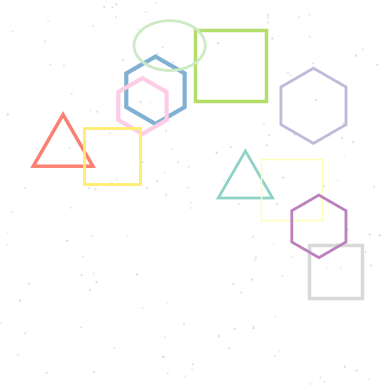[{"shape": "triangle", "thickness": 2, "radius": 0.41, "center": [0.637, 0.526]}, {"shape": "square", "thickness": 1, "radius": 0.4, "center": [0.758, 0.507]}, {"shape": "hexagon", "thickness": 2, "radius": 0.49, "center": [0.814, 0.725]}, {"shape": "triangle", "thickness": 2.5, "radius": 0.45, "center": [0.164, 0.613]}, {"shape": "hexagon", "thickness": 3, "radius": 0.44, "center": [0.404, 0.766]}, {"shape": "square", "thickness": 2.5, "radius": 0.46, "center": [0.598, 0.83]}, {"shape": "hexagon", "thickness": 3, "radius": 0.36, "center": [0.37, 0.725]}, {"shape": "square", "thickness": 2.5, "radius": 0.34, "center": [0.871, 0.294]}, {"shape": "hexagon", "thickness": 2, "radius": 0.41, "center": [0.828, 0.412]}, {"shape": "oval", "thickness": 2, "radius": 0.46, "center": [0.441, 0.882]}, {"shape": "square", "thickness": 2, "radius": 0.37, "center": [0.29, 0.595]}]